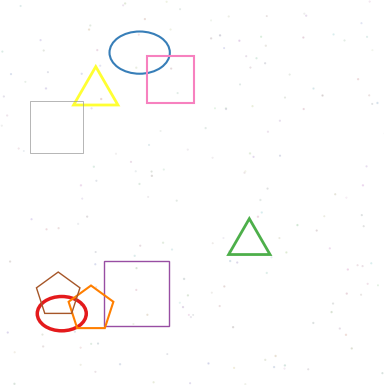[{"shape": "oval", "thickness": 2.5, "radius": 0.32, "center": [0.16, 0.185]}, {"shape": "oval", "thickness": 1.5, "radius": 0.39, "center": [0.363, 0.863]}, {"shape": "triangle", "thickness": 2, "radius": 0.31, "center": [0.648, 0.37]}, {"shape": "square", "thickness": 1, "radius": 0.42, "center": [0.355, 0.238]}, {"shape": "pentagon", "thickness": 1.5, "radius": 0.31, "center": [0.236, 0.197]}, {"shape": "triangle", "thickness": 2, "radius": 0.33, "center": [0.249, 0.761]}, {"shape": "pentagon", "thickness": 1, "radius": 0.3, "center": [0.151, 0.234]}, {"shape": "square", "thickness": 1.5, "radius": 0.3, "center": [0.443, 0.794]}, {"shape": "square", "thickness": 0.5, "radius": 0.34, "center": [0.147, 0.67]}]